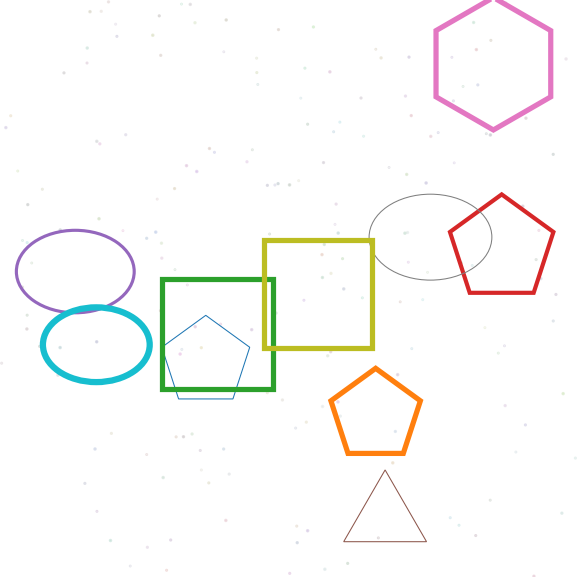[{"shape": "pentagon", "thickness": 0.5, "radius": 0.4, "center": [0.356, 0.373]}, {"shape": "pentagon", "thickness": 2.5, "radius": 0.41, "center": [0.65, 0.28]}, {"shape": "square", "thickness": 2.5, "radius": 0.48, "center": [0.376, 0.421]}, {"shape": "pentagon", "thickness": 2, "radius": 0.47, "center": [0.869, 0.568]}, {"shape": "oval", "thickness": 1.5, "radius": 0.51, "center": [0.13, 0.529]}, {"shape": "triangle", "thickness": 0.5, "radius": 0.41, "center": [0.667, 0.103]}, {"shape": "hexagon", "thickness": 2.5, "radius": 0.57, "center": [0.854, 0.889]}, {"shape": "oval", "thickness": 0.5, "radius": 0.53, "center": [0.745, 0.588]}, {"shape": "square", "thickness": 2.5, "radius": 0.47, "center": [0.551, 0.49]}, {"shape": "oval", "thickness": 3, "radius": 0.46, "center": [0.167, 0.402]}]